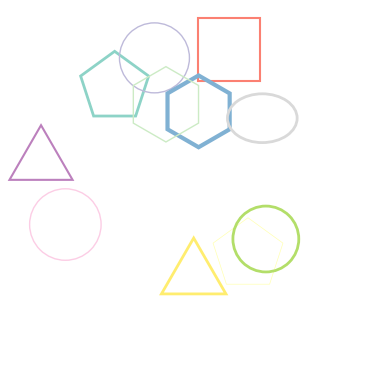[{"shape": "pentagon", "thickness": 2, "radius": 0.46, "center": [0.298, 0.774]}, {"shape": "pentagon", "thickness": 0.5, "radius": 0.48, "center": [0.644, 0.339]}, {"shape": "circle", "thickness": 1, "radius": 0.45, "center": [0.401, 0.85]}, {"shape": "square", "thickness": 1.5, "radius": 0.41, "center": [0.595, 0.872]}, {"shape": "hexagon", "thickness": 3, "radius": 0.47, "center": [0.516, 0.711]}, {"shape": "circle", "thickness": 2, "radius": 0.43, "center": [0.69, 0.379]}, {"shape": "circle", "thickness": 1, "radius": 0.46, "center": [0.17, 0.417]}, {"shape": "oval", "thickness": 2, "radius": 0.45, "center": [0.681, 0.693]}, {"shape": "triangle", "thickness": 1.5, "radius": 0.47, "center": [0.107, 0.58]}, {"shape": "hexagon", "thickness": 1, "radius": 0.49, "center": [0.431, 0.729]}, {"shape": "triangle", "thickness": 2, "radius": 0.48, "center": [0.503, 0.285]}]